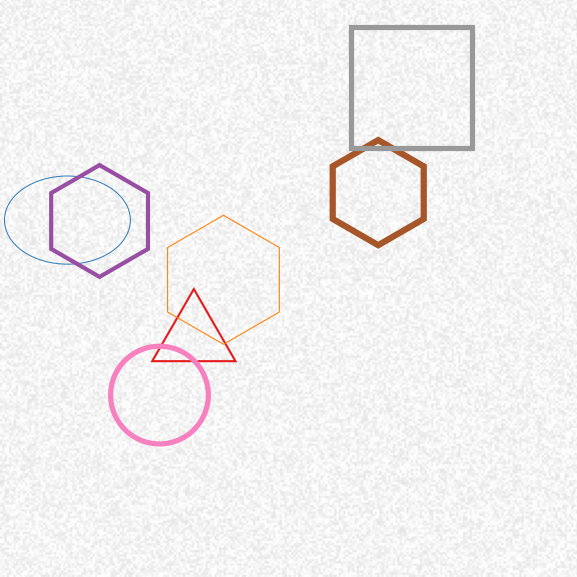[{"shape": "triangle", "thickness": 1, "radius": 0.42, "center": [0.336, 0.415]}, {"shape": "oval", "thickness": 0.5, "radius": 0.55, "center": [0.117, 0.618]}, {"shape": "hexagon", "thickness": 2, "radius": 0.48, "center": [0.172, 0.616]}, {"shape": "hexagon", "thickness": 0.5, "radius": 0.56, "center": [0.387, 0.515]}, {"shape": "hexagon", "thickness": 3, "radius": 0.45, "center": [0.655, 0.666]}, {"shape": "circle", "thickness": 2.5, "radius": 0.42, "center": [0.276, 0.315]}, {"shape": "square", "thickness": 2.5, "radius": 0.53, "center": [0.713, 0.848]}]